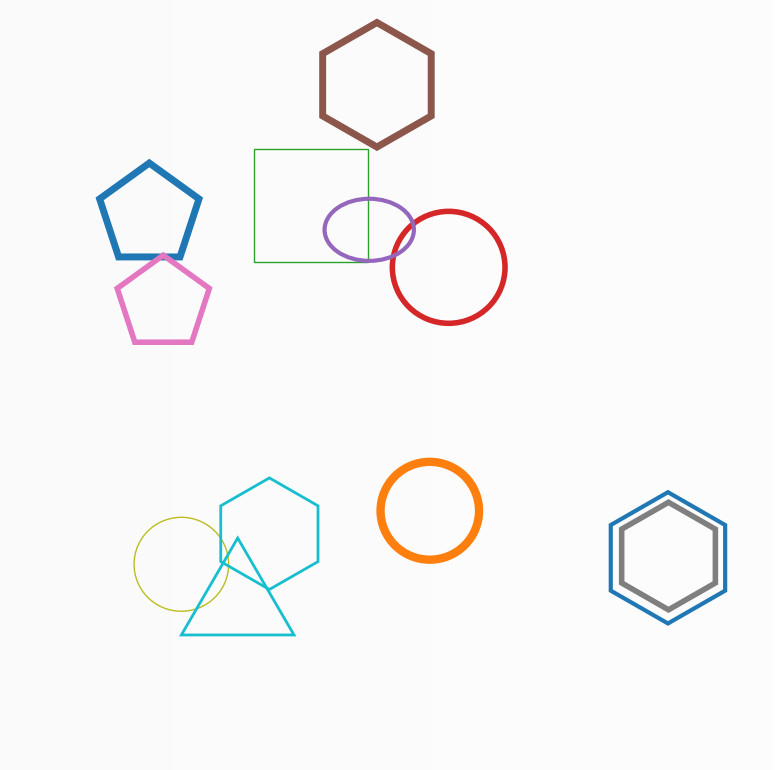[{"shape": "hexagon", "thickness": 1.5, "radius": 0.43, "center": [0.862, 0.276]}, {"shape": "pentagon", "thickness": 2.5, "radius": 0.34, "center": [0.193, 0.721]}, {"shape": "circle", "thickness": 3, "radius": 0.32, "center": [0.555, 0.337]}, {"shape": "square", "thickness": 0.5, "radius": 0.37, "center": [0.401, 0.733]}, {"shape": "circle", "thickness": 2, "radius": 0.36, "center": [0.579, 0.653]}, {"shape": "oval", "thickness": 1.5, "radius": 0.29, "center": [0.476, 0.702]}, {"shape": "hexagon", "thickness": 2.5, "radius": 0.4, "center": [0.486, 0.89]}, {"shape": "pentagon", "thickness": 2, "radius": 0.31, "center": [0.211, 0.606]}, {"shape": "hexagon", "thickness": 2, "radius": 0.35, "center": [0.863, 0.278]}, {"shape": "circle", "thickness": 0.5, "radius": 0.31, "center": [0.234, 0.267]}, {"shape": "hexagon", "thickness": 1, "radius": 0.36, "center": [0.348, 0.307]}, {"shape": "triangle", "thickness": 1, "radius": 0.42, "center": [0.307, 0.217]}]